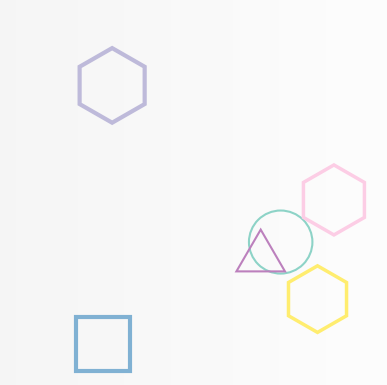[{"shape": "circle", "thickness": 1.5, "radius": 0.41, "center": [0.724, 0.371]}, {"shape": "hexagon", "thickness": 3, "radius": 0.48, "center": [0.289, 0.778]}, {"shape": "square", "thickness": 3, "radius": 0.35, "center": [0.265, 0.107]}, {"shape": "hexagon", "thickness": 2.5, "radius": 0.45, "center": [0.862, 0.481]}, {"shape": "triangle", "thickness": 1.5, "radius": 0.36, "center": [0.673, 0.331]}, {"shape": "hexagon", "thickness": 2.5, "radius": 0.43, "center": [0.819, 0.223]}]